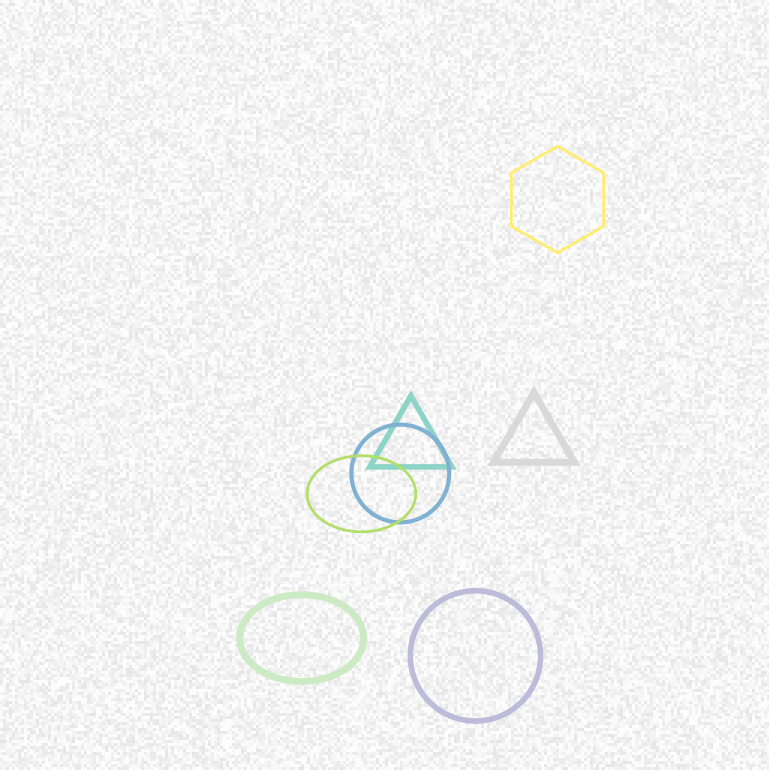[{"shape": "triangle", "thickness": 2, "radius": 0.31, "center": [0.534, 0.424]}, {"shape": "circle", "thickness": 2, "radius": 0.42, "center": [0.617, 0.148]}, {"shape": "circle", "thickness": 1.5, "radius": 0.32, "center": [0.52, 0.385]}, {"shape": "oval", "thickness": 1, "radius": 0.35, "center": [0.469, 0.359]}, {"shape": "triangle", "thickness": 2.5, "radius": 0.3, "center": [0.693, 0.43]}, {"shape": "oval", "thickness": 2.5, "radius": 0.4, "center": [0.392, 0.171]}, {"shape": "hexagon", "thickness": 1, "radius": 0.35, "center": [0.724, 0.741]}]